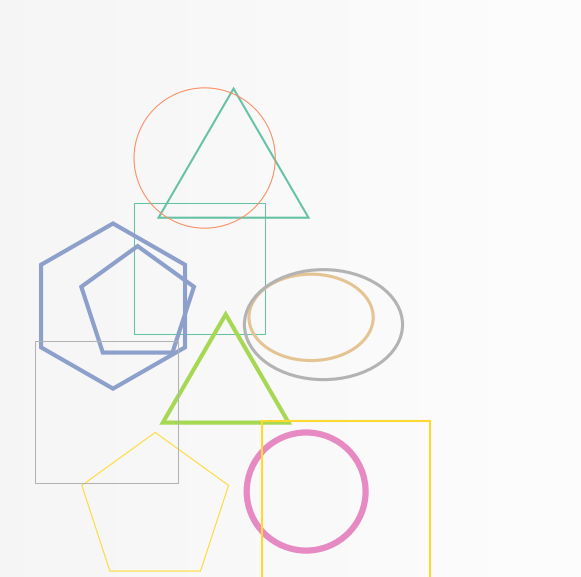[{"shape": "triangle", "thickness": 1, "radius": 0.75, "center": [0.402, 0.697]}, {"shape": "square", "thickness": 0.5, "radius": 0.57, "center": [0.344, 0.534]}, {"shape": "circle", "thickness": 0.5, "radius": 0.61, "center": [0.352, 0.726]}, {"shape": "hexagon", "thickness": 2, "radius": 0.71, "center": [0.194, 0.469]}, {"shape": "pentagon", "thickness": 2, "radius": 0.51, "center": [0.237, 0.471]}, {"shape": "circle", "thickness": 3, "radius": 0.51, "center": [0.527, 0.148]}, {"shape": "triangle", "thickness": 2, "radius": 0.62, "center": [0.388, 0.33]}, {"shape": "pentagon", "thickness": 0.5, "radius": 0.66, "center": [0.267, 0.118]}, {"shape": "square", "thickness": 1, "radius": 0.72, "center": [0.595, 0.125]}, {"shape": "oval", "thickness": 1.5, "radius": 0.53, "center": [0.535, 0.45]}, {"shape": "square", "thickness": 0.5, "radius": 0.61, "center": [0.184, 0.286]}, {"shape": "oval", "thickness": 1.5, "radius": 0.68, "center": [0.557, 0.437]}]